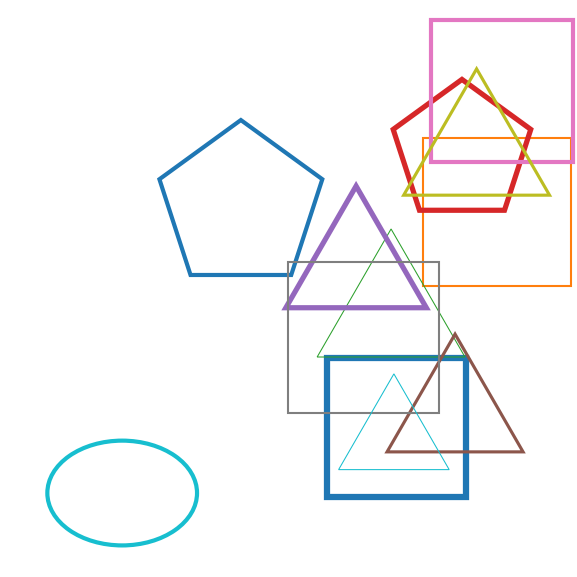[{"shape": "pentagon", "thickness": 2, "radius": 0.74, "center": [0.417, 0.643]}, {"shape": "square", "thickness": 3, "radius": 0.6, "center": [0.687, 0.26]}, {"shape": "square", "thickness": 1, "radius": 0.64, "center": [0.861, 0.632]}, {"shape": "triangle", "thickness": 0.5, "radius": 0.74, "center": [0.677, 0.455]}, {"shape": "pentagon", "thickness": 2.5, "radius": 0.63, "center": [0.8, 0.736]}, {"shape": "triangle", "thickness": 2.5, "radius": 0.7, "center": [0.617, 0.536]}, {"shape": "triangle", "thickness": 1.5, "radius": 0.68, "center": [0.788, 0.285]}, {"shape": "square", "thickness": 2, "radius": 0.61, "center": [0.869, 0.841]}, {"shape": "square", "thickness": 1, "radius": 0.66, "center": [0.63, 0.415]}, {"shape": "triangle", "thickness": 1.5, "radius": 0.73, "center": [0.825, 0.734]}, {"shape": "oval", "thickness": 2, "radius": 0.65, "center": [0.212, 0.145]}, {"shape": "triangle", "thickness": 0.5, "radius": 0.55, "center": [0.682, 0.241]}]